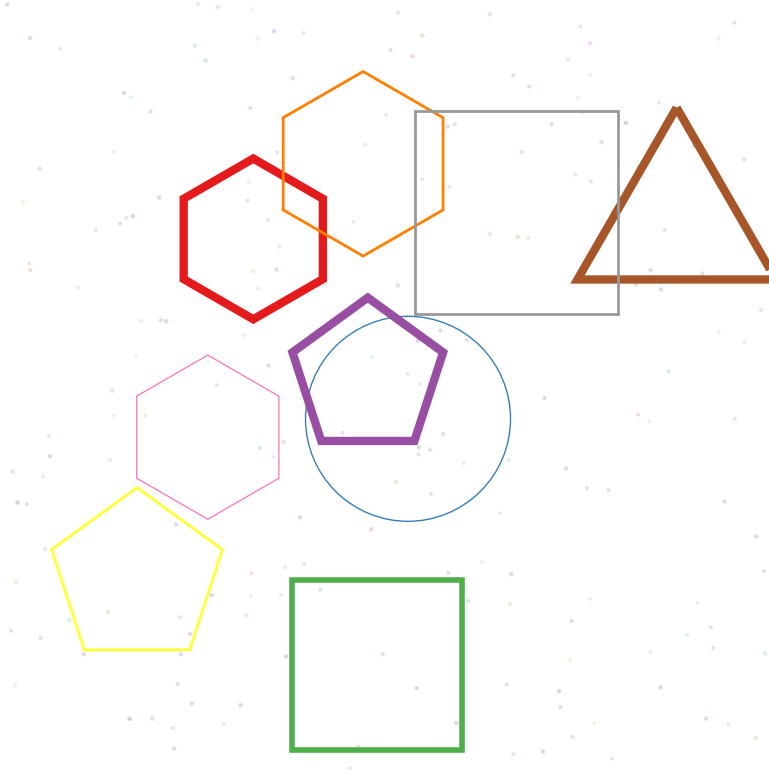[{"shape": "hexagon", "thickness": 3, "radius": 0.52, "center": [0.329, 0.69]}, {"shape": "circle", "thickness": 0.5, "radius": 0.67, "center": [0.53, 0.456]}, {"shape": "square", "thickness": 2, "radius": 0.55, "center": [0.49, 0.137]}, {"shape": "pentagon", "thickness": 3, "radius": 0.51, "center": [0.478, 0.511]}, {"shape": "hexagon", "thickness": 1, "radius": 0.6, "center": [0.472, 0.787]}, {"shape": "pentagon", "thickness": 1, "radius": 0.58, "center": [0.178, 0.25]}, {"shape": "triangle", "thickness": 3, "radius": 0.74, "center": [0.879, 0.711]}, {"shape": "hexagon", "thickness": 0.5, "radius": 0.53, "center": [0.27, 0.432]}, {"shape": "square", "thickness": 1, "radius": 0.66, "center": [0.671, 0.724]}]